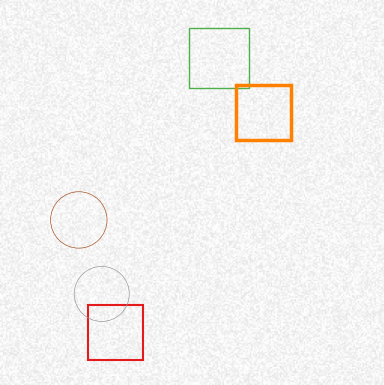[{"shape": "square", "thickness": 1.5, "radius": 0.36, "center": [0.3, 0.136]}, {"shape": "square", "thickness": 1, "radius": 0.39, "center": [0.568, 0.849]}, {"shape": "square", "thickness": 2.5, "radius": 0.36, "center": [0.684, 0.708]}, {"shape": "circle", "thickness": 0.5, "radius": 0.37, "center": [0.205, 0.429]}, {"shape": "circle", "thickness": 0.5, "radius": 0.36, "center": [0.264, 0.237]}]